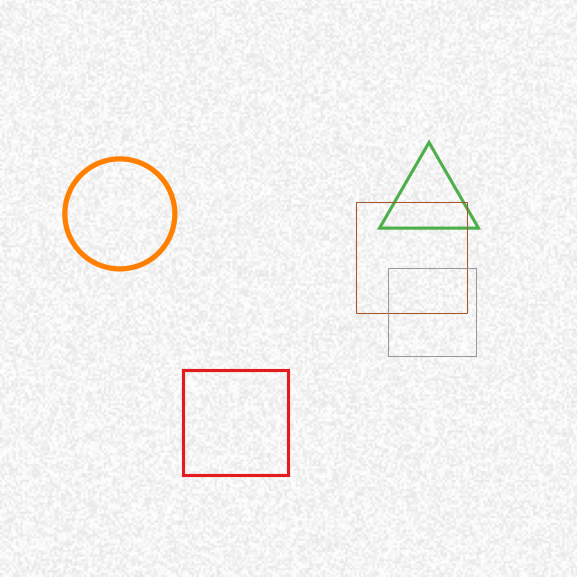[{"shape": "square", "thickness": 1.5, "radius": 0.46, "center": [0.408, 0.268]}, {"shape": "triangle", "thickness": 1.5, "radius": 0.49, "center": [0.743, 0.654]}, {"shape": "circle", "thickness": 2.5, "radius": 0.48, "center": [0.208, 0.629]}, {"shape": "square", "thickness": 0.5, "radius": 0.48, "center": [0.712, 0.553]}, {"shape": "square", "thickness": 0.5, "radius": 0.38, "center": [0.748, 0.459]}]